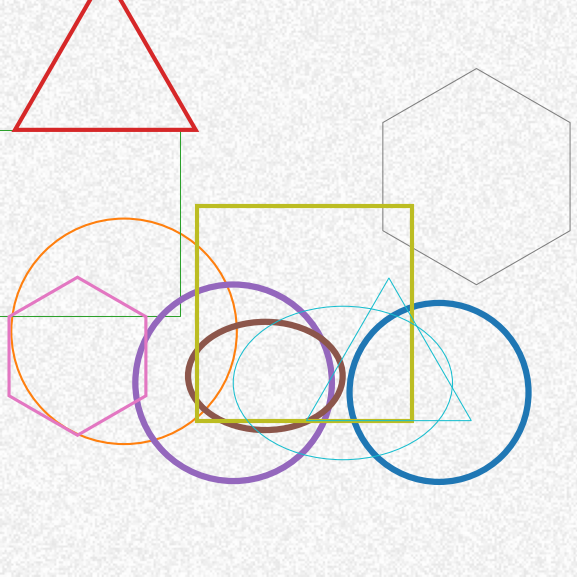[{"shape": "circle", "thickness": 3, "radius": 0.77, "center": [0.76, 0.32]}, {"shape": "circle", "thickness": 1, "radius": 0.98, "center": [0.215, 0.425]}, {"shape": "square", "thickness": 0.5, "radius": 0.81, "center": [0.149, 0.613]}, {"shape": "triangle", "thickness": 2, "radius": 0.9, "center": [0.182, 0.865]}, {"shape": "circle", "thickness": 3, "radius": 0.85, "center": [0.405, 0.336]}, {"shape": "oval", "thickness": 3, "radius": 0.67, "center": [0.459, 0.348]}, {"shape": "hexagon", "thickness": 1.5, "radius": 0.68, "center": [0.134, 0.382]}, {"shape": "hexagon", "thickness": 0.5, "radius": 0.94, "center": [0.825, 0.693]}, {"shape": "square", "thickness": 2, "radius": 0.93, "center": [0.527, 0.457]}, {"shape": "oval", "thickness": 0.5, "radius": 0.95, "center": [0.594, 0.336]}, {"shape": "triangle", "thickness": 0.5, "radius": 0.82, "center": [0.673, 0.353]}]